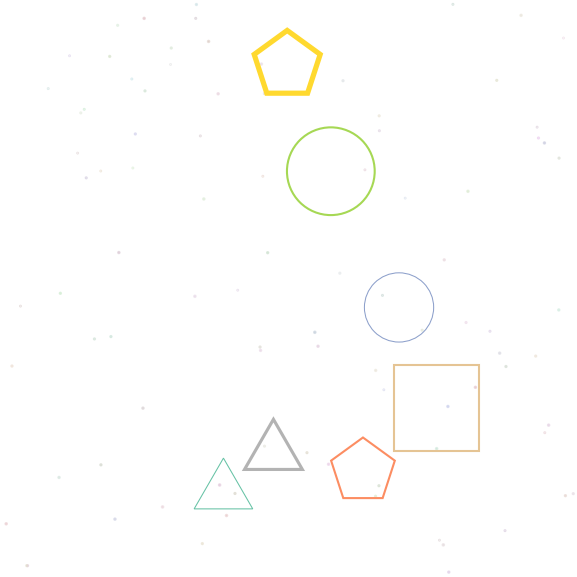[{"shape": "triangle", "thickness": 0.5, "radius": 0.29, "center": [0.387, 0.147]}, {"shape": "pentagon", "thickness": 1, "radius": 0.29, "center": [0.629, 0.184]}, {"shape": "circle", "thickness": 0.5, "radius": 0.3, "center": [0.691, 0.467]}, {"shape": "circle", "thickness": 1, "radius": 0.38, "center": [0.573, 0.703]}, {"shape": "pentagon", "thickness": 2.5, "radius": 0.3, "center": [0.497, 0.886]}, {"shape": "square", "thickness": 1, "radius": 0.37, "center": [0.756, 0.293]}, {"shape": "triangle", "thickness": 1.5, "radius": 0.29, "center": [0.473, 0.215]}]